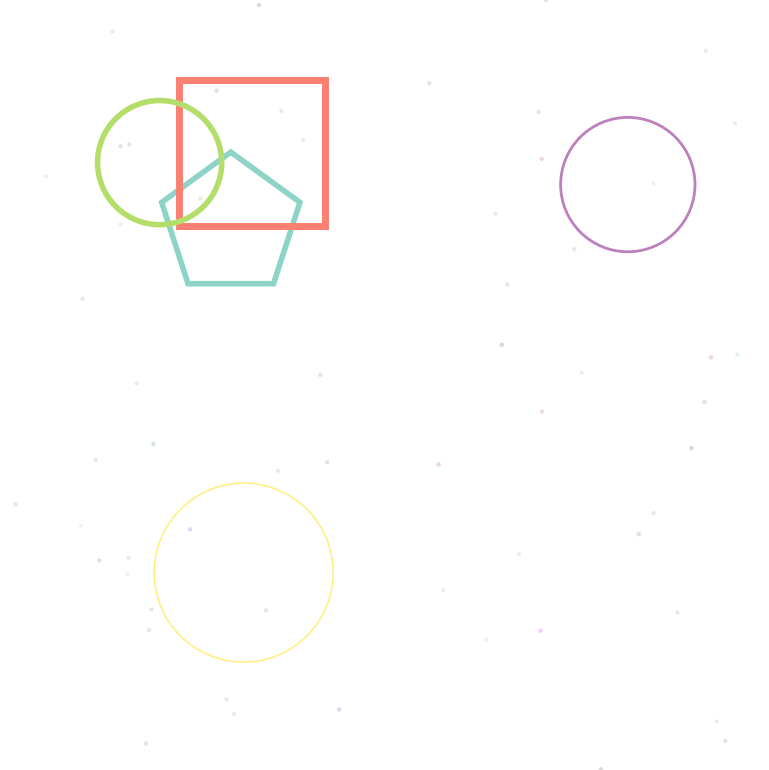[{"shape": "pentagon", "thickness": 2, "radius": 0.47, "center": [0.3, 0.708]}, {"shape": "square", "thickness": 2.5, "radius": 0.47, "center": [0.327, 0.801]}, {"shape": "circle", "thickness": 2, "radius": 0.4, "center": [0.207, 0.789]}, {"shape": "circle", "thickness": 1, "radius": 0.44, "center": [0.815, 0.76]}, {"shape": "circle", "thickness": 0.5, "radius": 0.58, "center": [0.316, 0.256]}]